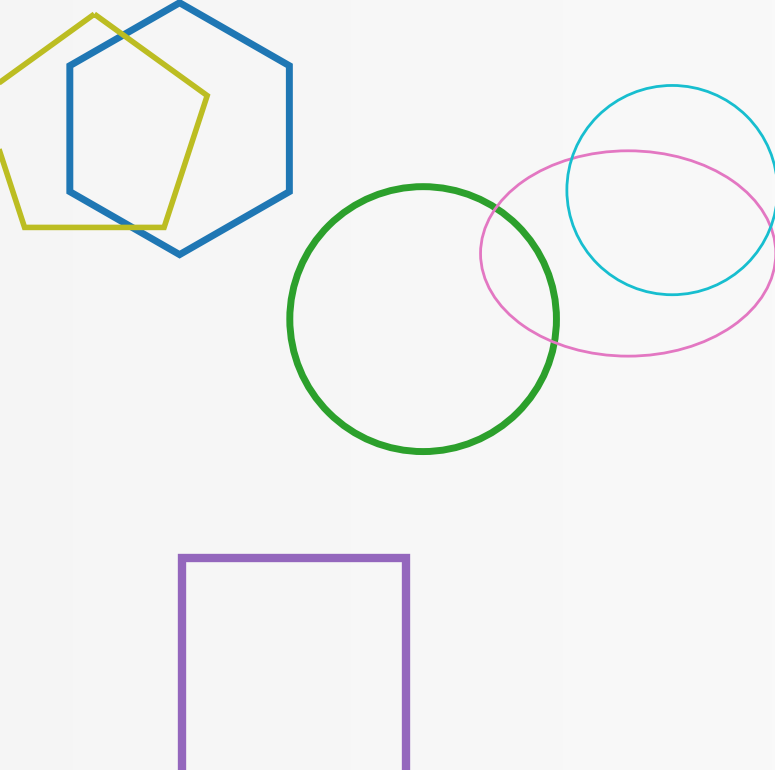[{"shape": "hexagon", "thickness": 2.5, "radius": 0.82, "center": [0.232, 0.833]}, {"shape": "circle", "thickness": 2.5, "radius": 0.86, "center": [0.546, 0.586]}, {"shape": "square", "thickness": 3, "radius": 0.72, "center": [0.379, 0.131]}, {"shape": "oval", "thickness": 1, "radius": 0.95, "center": [0.811, 0.671]}, {"shape": "pentagon", "thickness": 2, "radius": 0.77, "center": [0.122, 0.829]}, {"shape": "circle", "thickness": 1, "radius": 0.68, "center": [0.867, 0.753]}]